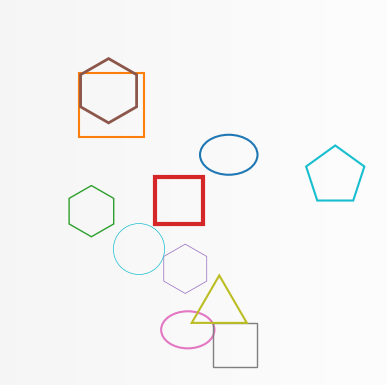[{"shape": "oval", "thickness": 1.5, "radius": 0.37, "center": [0.59, 0.598]}, {"shape": "square", "thickness": 1.5, "radius": 0.42, "center": [0.288, 0.728]}, {"shape": "hexagon", "thickness": 1, "radius": 0.33, "center": [0.236, 0.452]}, {"shape": "square", "thickness": 3, "radius": 0.31, "center": [0.462, 0.479]}, {"shape": "hexagon", "thickness": 0.5, "radius": 0.32, "center": [0.478, 0.302]}, {"shape": "hexagon", "thickness": 2, "radius": 0.42, "center": [0.28, 0.764]}, {"shape": "oval", "thickness": 1.5, "radius": 0.34, "center": [0.485, 0.143]}, {"shape": "square", "thickness": 1, "radius": 0.29, "center": [0.606, 0.104]}, {"shape": "triangle", "thickness": 1.5, "radius": 0.41, "center": [0.566, 0.202]}, {"shape": "pentagon", "thickness": 1.5, "radius": 0.4, "center": [0.865, 0.543]}, {"shape": "circle", "thickness": 0.5, "radius": 0.33, "center": [0.359, 0.353]}]